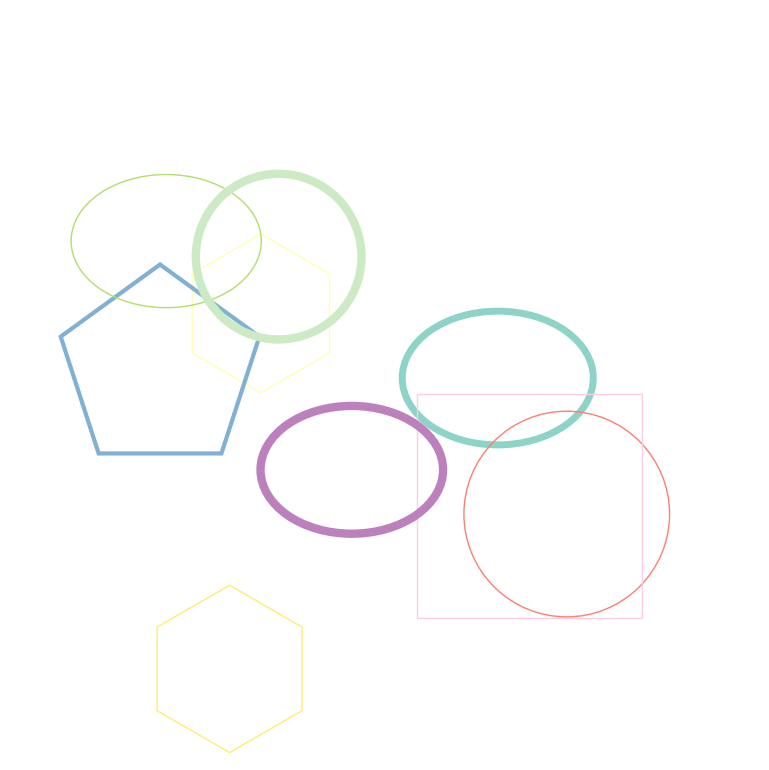[{"shape": "oval", "thickness": 2.5, "radius": 0.62, "center": [0.646, 0.509]}, {"shape": "hexagon", "thickness": 0.5, "radius": 0.52, "center": [0.339, 0.593]}, {"shape": "circle", "thickness": 0.5, "radius": 0.67, "center": [0.736, 0.332]}, {"shape": "pentagon", "thickness": 1.5, "radius": 0.68, "center": [0.208, 0.521]}, {"shape": "oval", "thickness": 0.5, "radius": 0.62, "center": [0.216, 0.687]}, {"shape": "square", "thickness": 0.5, "radius": 0.73, "center": [0.688, 0.343]}, {"shape": "oval", "thickness": 3, "radius": 0.59, "center": [0.457, 0.39]}, {"shape": "circle", "thickness": 3, "radius": 0.54, "center": [0.362, 0.667]}, {"shape": "hexagon", "thickness": 0.5, "radius": 0.54, "center": [0.298, 0.131]}]